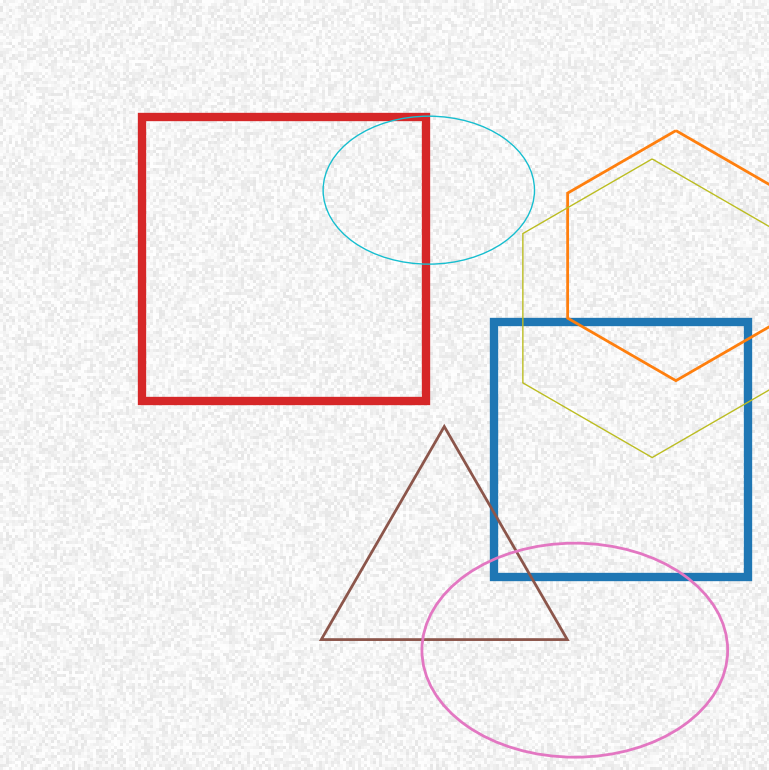[{"shape": "square", "thickness": 3, "radius": 0.83, "center": [0.806, 0.416]}, {"shape": "hexagon", "thickness": 1, "radius": 0.81, "center": [0.878, 0.668]}, {"shape": "square", "thickness": 3, "radius": 0.92, "center": [0.368, 0.664]}, {"shape": "triangle", "thickness": 1, "radius": 0.92, "center": [0.577, 0.262]}, {"shape": "oval", "thickness": 1, "radius": 0.99, "center": [0.746, 0.156]}, {"shape": "hexagon", "thickness": 0.5, "radius": 0.97, "center": [0.847, 0.6]}, {"shape": "oval", "thickness": 0.5, "radius": 0.69, "center": [0.557, 0.753]}]